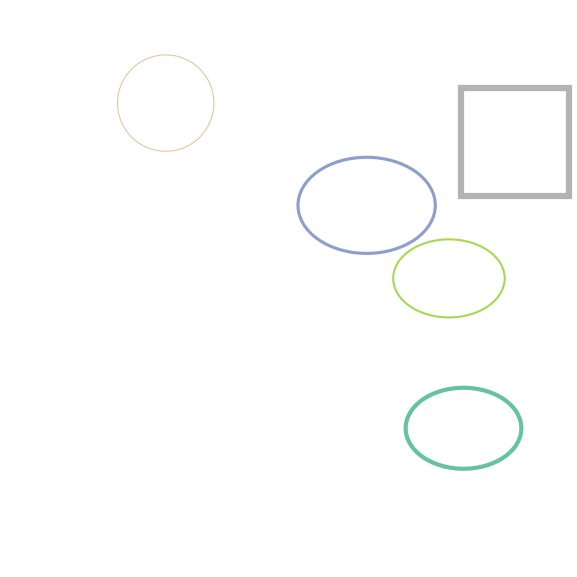[{"shape": "oval", "thickness": 2, "radius": 0.5, "center": [0.803, 0.258]}, {"shape": "oval", "thickness": 1.5, "radius": 0.59, "center": [0.635, 0.644]}, {"shape": "oval", "thickness": 1, "radius": 0.48, "center": [0.777, 0.517]}, {"shape": "circle", "thickness": 0.5, "radius": 0.42, "center": [0.287, 0.821]}, {"shape": "square", "thickness": 3, "radius": 0.47, "center": [0.891, 0.753]}]